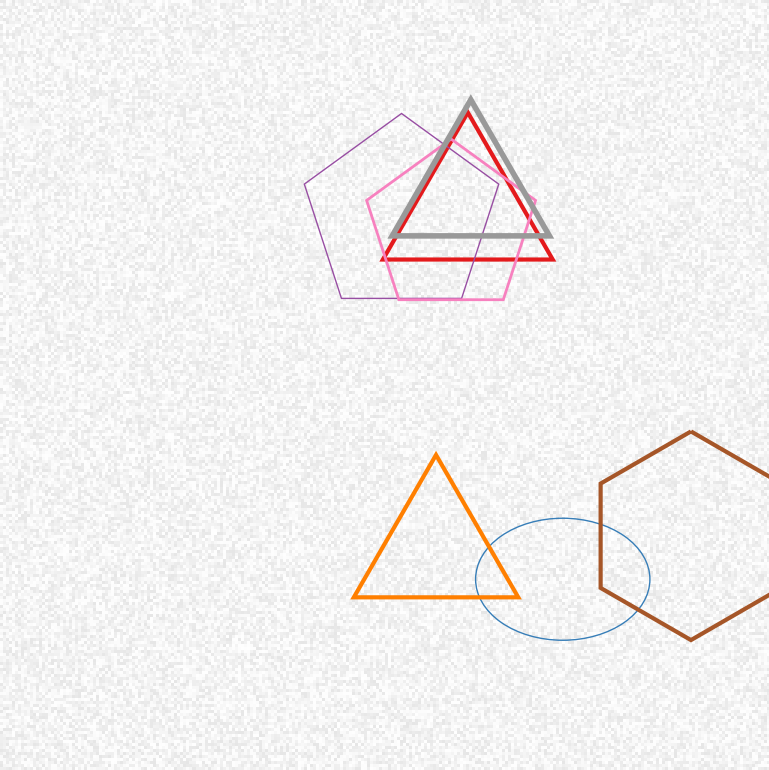[{"shape": "triangle", "thickness": 1.5, "radius": 0.64, "center": [0.608, 0.727]}, {"shape": "oval", "thickness": 0.5, "radius": 0.57, "center": [0.731, 0.248]}, {"shape": "pentagon", "thickness": 0.5, "radius": 0.66, "center": [0.521, 0.72]}, {"shape": "triangle", "thickness": 1.5, "radius": 0.62, "center": [0.566, 0.286]}, {"shape": "hexagon", "thickness": 1.5, "radius": 0.68, "center": [0.897, 0.304]}, {"shape": "pentagon", "thickness": 1, "radius": 0.58, "center": [0.586, 0.704]}, {"shape": "triangle", "thickness": 2, "radius": 0.59, "center": [0.611, 0.753]}]